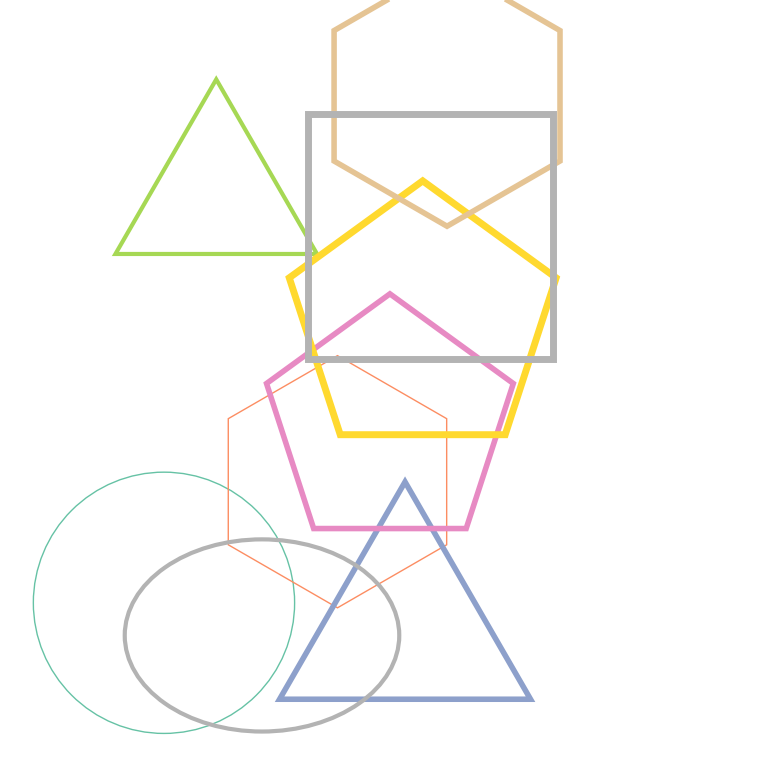[{"shape": "circle", "thickness": 0.5, "radius": 0.85, "center": [0.213, 0.217]}, {"shape": "hexagon", "thickness": 0.5, "radius": 0.82, "center": [0.438, 0.374]}, {"shape": "triangle", "thickness": 2, "radius": 0.94, "center": [0.526, 0.186]}, {"shape": "pentagon", "thickness": 2, "radius": 0.84, "center": [0.506, 0.45]}, {"shape": "triangle", "thickness": 1.5, "radius": 0.76, "center": [0.281, 0.746]}, {"shape": "pentagon", "thickness": 2.5, "radius": 0.91, "center": [0.549, 0.583]}, {"shape": "hexagon", "thickness": 2, "radius": 0.85, "center": [0.581, 0.876]}, {"shape": "oval", "thickness": 1.5, "radius": 0.89, "center": [0.34, 0.175]}, {"shape": "square", "thickness": 2.5, "radius": 0.8, "center": [0.559, 0.692]}]